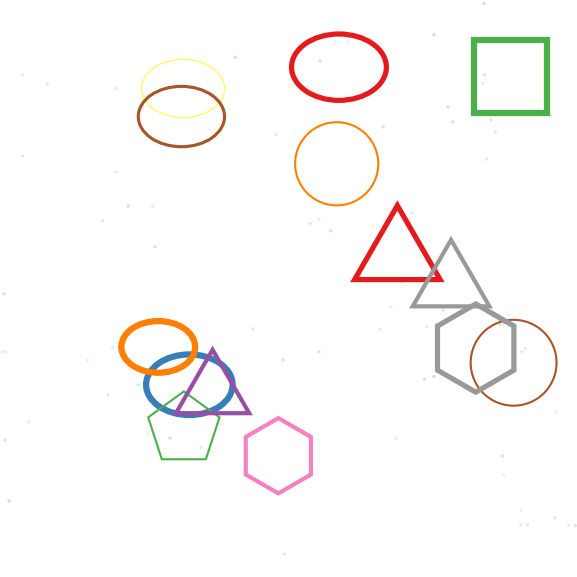[{"shape": "triangle", "thickness": 2.5, "radius": 0.43, "center": [0.688, 0.558]}, {"shape": "oval", "thickness": 2.5, "radius": 0.41, "center": [0.587, 0.883]}, {"shape": "oval", "thickness": 3, "radius": 0.37, "center": [0.328, 0.333]}, {"shape": "pentagon", "thickness": 1, "radius": 0.32, "center": [0.318, 0.256]}, {"shape": "square", "thickness": 3, "radius": 0.32, "center": [0.884, 0.866]}, {"shape": "triangle", "thickness": 2, "radius": 0.37, "center": [0.368, 0.32]}, {"shape": "oval", "thickness": 3, "radius": 0.32, "center": [0.274, 0.398]}, {"shape": "circle", "thickness": 1, "radius": 0.36, "center": [0.583, 0.715]}, {"shape": "oval", "thickness": 0.5, "radius": 0.36, "center": [0.317, 0.846]}, {"shape": "circle", "thickness": 1, "radius": 0.37, "center": [0.889, 0.371]}, {"shape": "oval", "thickness": 1.5, "radius": 0.37, "center": [0.314, 0.797]}, {"shape": "hexagon", "thickness": 2, "radius": 0.33, "center": [0.482, 0.21]}, {"shape": "triangle", "thickness": 2, "radius": 0.38, "center": [0.781, 0.507]}, {"shape": "hexagon", "thickness": 2.5, "radius": 0.38, "center": [0.824, 0.396]}]